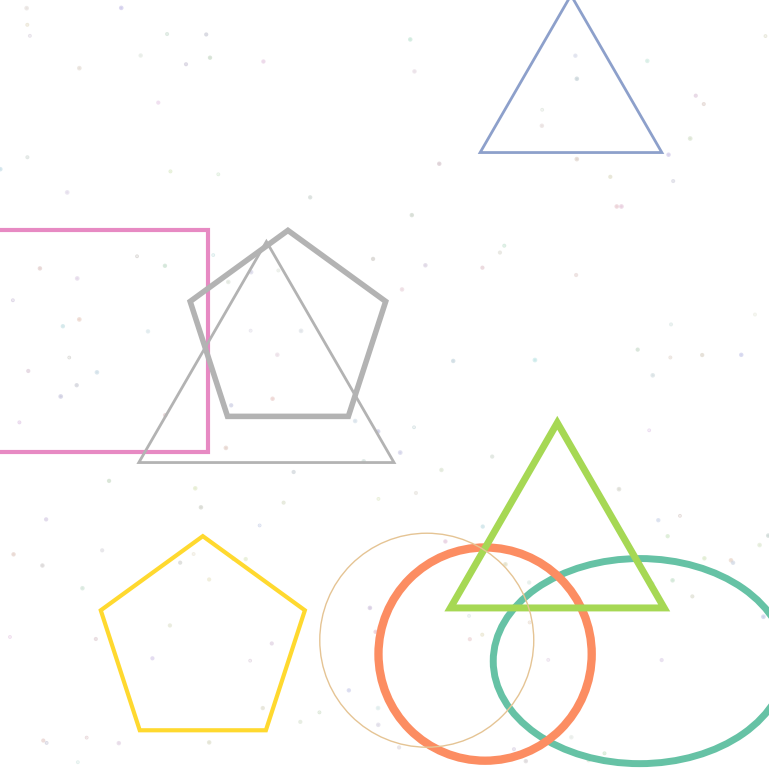[{"shape": "oval", "thickness": 2.5, "radius": 0.95, "center": [0.831, 0.141]}, {"shape": "circle", "thickness": 3, "radius": 0.69, "center": [0.63, 0.151]}, {"shape": "triangle", "thickness": 1, "radius": 0.68, "center": [0.742, 0.87]}, {"shape": "square", "thickness": 1.5, "radius": 0.72, "center": [0.125, 0.557]}, {"shape": "triangle", "thickness": 2.5, "radius": 0.8, "center": [0.724, 0.291]}, {"shape": "pentagon", "thickness": 1.5, "radius": 0.7, "center": [0.263, 0.164]}, {"shape": "circle", "thickness": 0.5, "radius": 0.69, "center": [0.554, 0.169]}, {"shape": "pentagon", "thickness": 2, "radius": 0.67, "center": [0.374, 0.567]}, {"shape": "triangle", "thickness": 1, "radius": 0.96, "center": [0.346, 0.495]}]